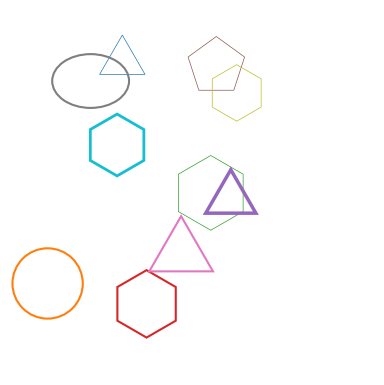[{"shape": "triangle", "thickness": 0.5, "radius": 0.34, "center": [0.318, 0.841]}, {"shape": "circle", "thickness": 1.5, "radius": 0.46, "center": [0.124, 0.264]}, {"shape": "hexagon", "thickness": 0.5, "radius": 0.49, "center": [0.547, 0.499]}, {"shape": "hexagon", "thickness": 1.5, "radius": 0.44, "center": [0.381, 0.211]}, {"shape": "triangle", "thickness": 2.5, "radius": 0.38, "center": [0.599, 0.484]}, {"shape": "pentagon", "thickness": 0.5, "radius": 0.39, "center": [0.562, 0.828]}, {"shape": "triangle", "thickness": 1.5, "radius": 0.48, "center": [0.47, 0.343]}, {"shape": "oval", "thickness": 1.5, "radius": 0.5, "center": [0.235, 0.79]}, {"shape": "hexagon", "thickness": 0.5, "radius": 0.37, "center": [0.615, 0.759]}, {"shape": "hexagon", "thickness": 2, "radius": 0.4, "center": [0.304, 0.623]}]